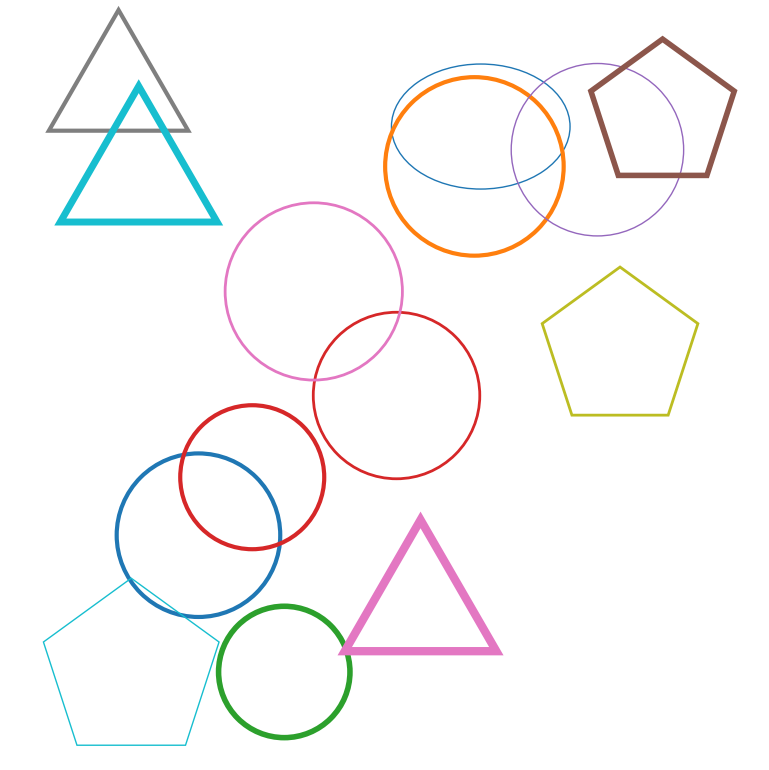[{"shape": "circle", "thickness": 1.5, "radius": 0.53, "center": [0.258, 0.305]}, {"shape": "oval", "thickness": 0.5, "radius": 0.58, "center": [0.624, 0.836]}, {"shape": "circle", "thickness": 1.5, "radius": 0.58, "center": [0.616, 0.784]}, {"shape": "circle", "thickness": 2, "radius": 0.43, "center": [0.369, 0.127]}, {"shape": "circle", "thickness": 1.5, "radius": 0.47, "center": [0.328, 0.38]}, {"shape": "circle", "thickness": 1, "radius": 0.54, "center": [0.515, 0.486]}, {"shape": "circle", "thickness": 0.5, "radius": 0.56, "center": [0.776, 0.806]}, {"shape": "pentagon", "thickness": 2, "radius": 0.49, "center": [0.86, 0.851]}, {"shape": "triangle", "thickness": 3, "radius": 0.57, "center": [0.546, 0.211]}, {"shape": "circle", "thickness": 1, "radius": 0.58, "center": [0.407, 0.622]}, {"shape": "triangle", "thickness": 1.5, "radius": 0.52, "center": [0.154, 0.883]}, {"shape": "pentagon", "thickness": 1, "radius": 0.53, "center": [0.805, 0.547]}, {"shape": "triangle", "thickness": 2.5, "radius": 0.59, "center": [0.18, 0.77]}, {"shape": "pentagon", "thickness": 0.5, "radius": 0.6, "center": [0.17, 0.129]}]